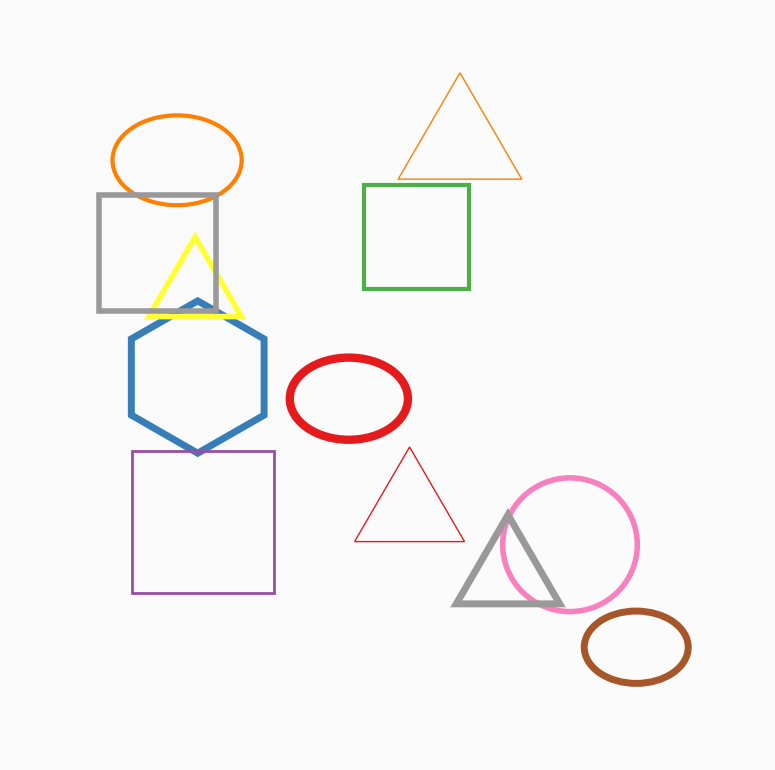[{"shape": "triangle", "thickness": 0.5, "radius": 0.41, "center": [0.528, 0.338]}, {"shape": "oval", "thickness": 3, "radius": 0.38, "center": [0.45, 0.482]}, {"shape": "hexagon", "thickness": 2.5, "radius": 0.49, "center": [0.255, 0.51]}, {"shape": "square", "thickness": 1.5, "radius": 0.34, "center": [0.538, 0.692]}, {"shape": "square", "thickness": 1, "radius": 0.46, "center": [0.262, 0.322]}, {"shape": "oval", "thickness": 1.5, "radius": 0.42, "center": [0.229, 0.792]}, {"shape": "triangle", "thickness": 0.5, "radius": 0.46, "center": [0.593, 0.813]}, {"shape": "triangle", "thickness": 2, "radius": 0.34, "center": [0.252, 0.623]}, {"shape": "oval", "thickness": 2.5, "radius": 0.34, "center": [0.821, 0.159]}, {"shape": "circle", "thickness": 2, "radius": 0.43, "center": [0.735, 0.293]}, {"shape": "triangle", "thickness": 2.5, "radius": 0.39, "center": [0.655, 0.254]}, {"shape": "square", "thickness": 2, "radius": 0.38, "center": [0.203, 0.671]}]